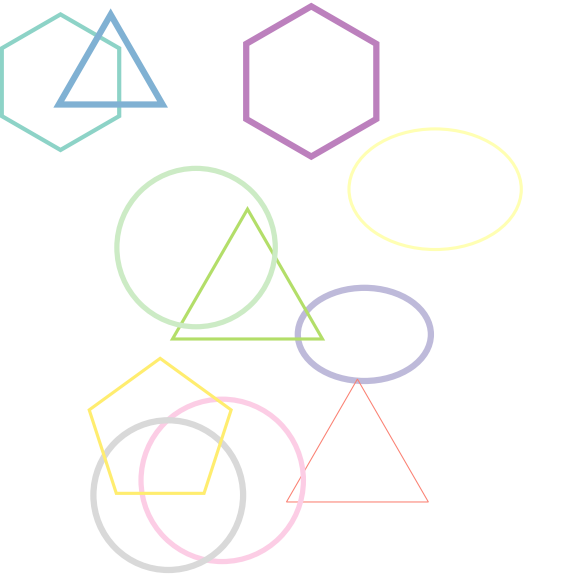[{"shape": "hexagon", "thickness": 2, "radius": 0.59, "center": [0.105, 0.857]}, {"shape": "oval", "thickness": 1.5, "radius": 0.75, "center": [0.753, 0.671]}, {"shape": "oval", "thickness": 3, "radius": 0.58, "center": [0.631, 0.42]}, {"shape": "triangle", "thickness": 0.5, "radius": 0.71, "center": [0.619, 0.201]}, {"shape": "triangle", "thickness": 3, "radius": 0.52, "center": [0.192, 0.87]}, {"shape": "triangle", "thickness": 1.5, "radius": 0.75, "center": [0.429, 0.487]}, {"shape": "circle", "thickness": 2.5, "radius": 0.7, "center": [0.385, 0.167]}, {"shape": "circle", "thickness": 3, "radius": 0.65, "center": [0.291, 0.142]}, {"shape": "hexagon", "thickness": 3, "radius": 0.65, "center": [0.539, 0.858]}, {"shape": "circle", "thickness": 2.5, "radius": 0.69, "center": [0.34, 0.57]}, {"shape": "pentagon", "thickness": 1.5, "radius": 0.65, "center": [0.277, 0.249]}]